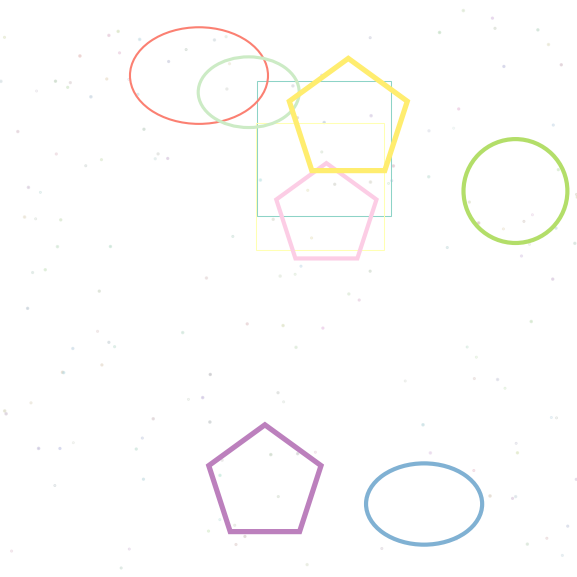[{"shape": "square", "thickness": 0.5, "radius": 0.58, "center": [0.561, 0.742]}, {"shape": "square", "thickness": 0.5, "radius": 0.55, "center": [0.554, 0.676]}, {"shape": "oval", "thickness": 1, "radius": 0.6, "center": [0.345, 0.868]}, {"shape": "oval", "thickness": 2, "radius": 0.5, "center": [0.734, 0.126]}, {"shape": "circle", "thickness": 2, "radius": 0.45, "center": [0.893, 0.668]}, {"shape": "pentagon", "thickness": 2, "radius": 0.46, "center": [0.565, 0.625]}, {"shape": "pentagon", "thickness": 2.5, "radius": 0.51, "center": [0.459, 0.161]}, {"shape": "oval", "thickness": 1.5, "radius": 0.44, "center": [0.431, 0.839]}, {"shape": "pentagon", "thickness": 2.5, "radius": 0.54, "center": [0.603, 0.791]}]